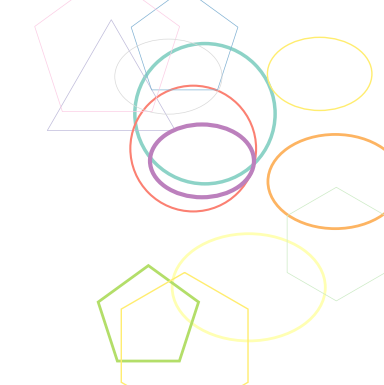[{"shape": "circle", "thickness": 2.5, "radius": 0.91, "center": [0.532, 0.705]}, {"shape": "oval", "thickness": 2, "radius": 0.99, "center": [0.646, 0.254]}, {"shape": "triangle", "thickness": 0.5, "radius": 0.96, "center": [0.289, 0.757]}, {"shape": "circle", "thickness": 1.5, "radius": 0.82, "center": [0.502, 0.614]}, {"shape": "pentagon", "thickness": 0.5, "radius": 0.73, "center": [0.479, 0.884]}, {"shape": "oval", "thickness": 2, "radius": 0.87, "center": [0.871, 0.528]}, {"shape": "pentagon", "thickness": 2, "radius": 0.69, "center": [0.385, 0.173]}, {"shape": "pentagon", "thickness": 0.5, "radius": 0.99, "center": [0.278, 0.87]}, {"shape": "oval", "thickness": 0.5, "radius": 0.7, "center": [0.437, 0.801]}, {"shape": "oval", "thickness": 3, "radius": 0.68, "center": [0.525, 0.582]}, {"shape": "hexagon", "thickness": 0.5, "radius": 0.74, "center": [0.874, 0.366]}, {"shape": "hexagon", "thickness": 1, "radius": 0.95, "center": [0.48, 0.102]}, {"shape": "oval", "thickness": 1, "radius": 0.68, "center": [0.83, 0.808]}]